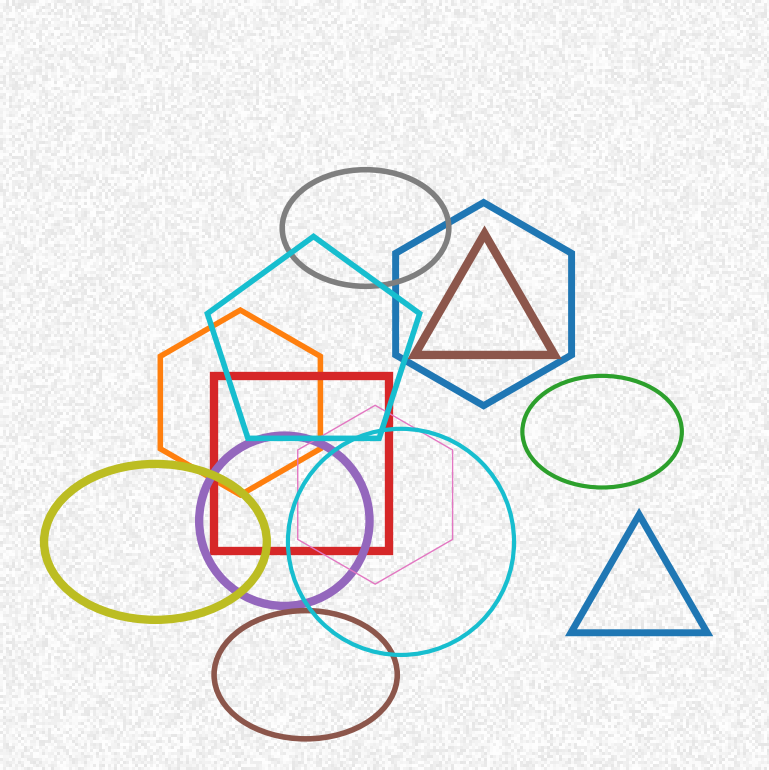[{"shape": "hexagon", "thickness": 2.5, "radius": 0.66, "center": [0.628, 0.605]}, {"shape": "triangle", "thickness": 2.5, "radius": 0.51, "center": [0.83, 0.229]}, {"shape": "hexagon", "thickness": 2, "radius": 0.6, "center": [0.312, 0.477]}, {"shape": "oval", "thickness": 1.5, "radius": 0.52, "center": [0.782, 0.439]}, {"shape": "square", "thickness": 3, "radius": 0.57, "center": [0.392, 0.398]}, {"shape": "circle", "thickness": 3, "radius": 0.55, "center": [0.369, 0.324]}, {"shape": "oval", "thickness": 2, "radius": 0.59, "center": [0.397, 0.124]}, {"shape": "triangle", "thickness": 3, "radius": 0.52, "center": [0.629, 0.591]}, {"shape": "hexagon", "thickness": 0.5, "radius": 0.58, "center": [0.487, 0.358]}, {"shape": "oval", "thickness": 2, "radius": 0.54, "center": [0.475, 0.704]}, {"shape": "oval", "thickness": 3, "radius": 0.72, "center": [0.202, 0.296]}, {"shape": "circle", "thickness": 1.5, "radius": 0.73, "center": [0.521, 0.296]}, {"shape": "pentagon", "thickness": 2, "radius": 0.72, "center": [0.407, 0.548]}]